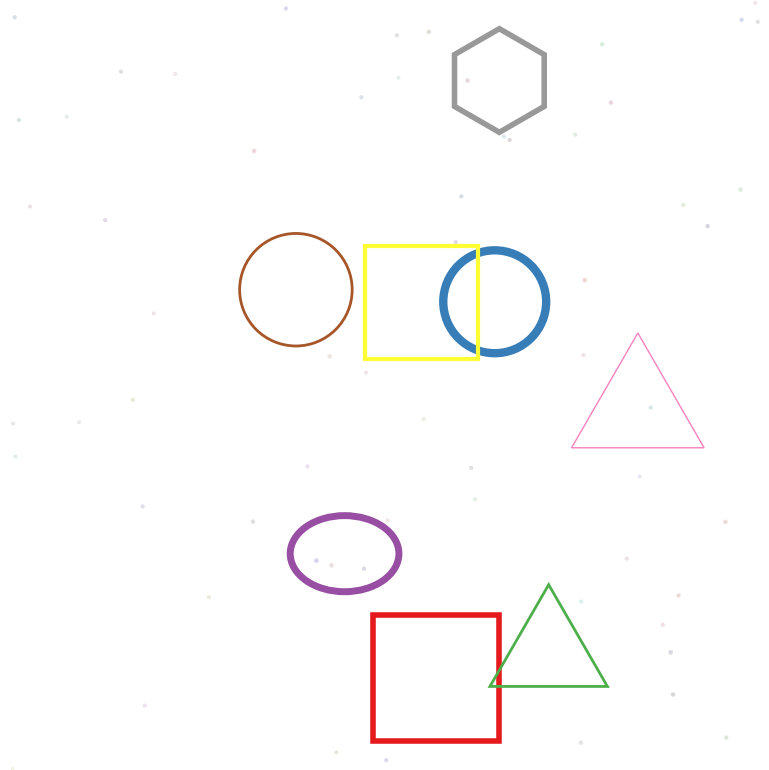[{"shape": "square", "thickness": 2, "radius": 0.41, "center": [0.567, 0.119]}, {"shape": "circle", "thickness": 3, "radius": 0.33, "center": [0.642, 0.608]}, {"shape": "triangle", "thickness": 1, "radius": 0.44, "center": [0.713, 0.153]}, {"shape": "oval", "thickness": 2.5, "radius": 0.35, "center": [0.447, 0.281]}, {"shape": "square", "thickness": 1.5, "radius": 0.37, "center": [0.547, 0.607]}, {"shape": "circle", "thickness": 1, "radius": 0.37, "center": [0.384, 0.624]}, {"shape": "triangle", "thickness": 0.5, "radius": 0.5, "center": [0.828, 0.468]}, {"shape": "hexagon", "thickness": 2, "radius": 0.34, "center": [0.649, 0.895]}]